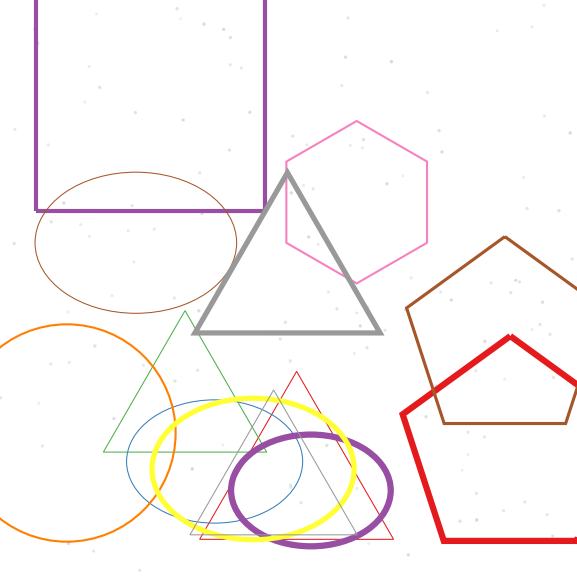[{"shape": "pentagon", "thickness": 3, "radius": 0.98, "center": [0.884, 0.221]}, {"shape": "triangle", "thickness": 0.5, "radius": 0.97, "center": [0.514, 0.162]}, {"shape": "oval", "thickness": 0.5, "radius": 0.76, "center": [0.372, 0.2]}, {"shape": "triangle", "thickness": 0.5, "radius": 0.82, "center": [0.32, 0.298]}, {"shape": "square", "thickness": 2, "radius": 0.99, "center": [0.26, 0.832]}, {"shape": "oval", "thickness": 3, "radius": 0.69, "center": [0.538, 0.15]}, {"shape": "circle", "thickness": 1, "radius": 0.94, "center": [0.116, 0.249]}, {"shape": "oval", "thickness": 2.5, "radius": 0.88, "center": [0.438, 0.187]}, {"shape": "pentagon", "thickness": 1.5, "radius": 0.89, "center": [0.874, 0.411]}, {"shape": "oval", "thickness": 0.5, "radius": 0.87, "center": [0.235, 0.579]}, {"shape": "hexagon", "thickness": 1, "radius": 0.7, "center": [0.618, 0.649]}, {"shape": "triangle", "thickness": 2.5, "radius": 0.93, "center": [0.498, 0.515]}, {"shape": "triangle", "thickness": 0.5, "radius": 0.84, "center": [0.474, 0.157]}]